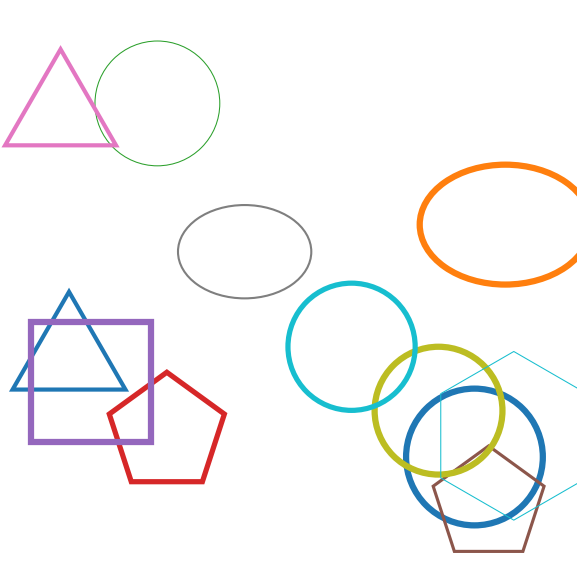[{"shape": "circle", "thickness": 3, "radius": 0.59, "center": [0.822, 0.208]}, {"shape": "triangle", "thickness": 2, "radius": 0.56, "center": [0.12, 0.381]}, {"shape": "oval", "thickness": 3, "radius": 0.74, "center": [0.875, 0.61]}, {"shape": "circle", "thickness": 0.5, "radius": 0.54, "center": [0.273, 0.82]}, {"shape": "pentagon", "thickness": 2.5, "radius": 0.52, "center": [0.289, 0.25]}, {"shape": "square", "thickness": 3, "radius": 0.52, "center": [0.158, 0.338]}, {"shape": "pentagon", "thickness": 1.5, "radius": 0.5, "center": [0.846, 0.126]}, {"shape": "triangle", "thickness": 2, "radius": 0.55, "center": [0.105, 0.803]}, {"shape": "oval", "thickness": 1, "radius": 0.58, "center": [0.424, 0.563]}, {"shape": "circle", "thickness": 3, "radius": 0.55, "center": [0.759, 0.288]}, {"shape": "circle", "thickness": 2.5, "radius": 0.55, "center": [0.609, 0.399]}, {"shape": "hexagon", "thickness": 0.5, "radius": 0.73, "center": [0.89, 0.244]}]